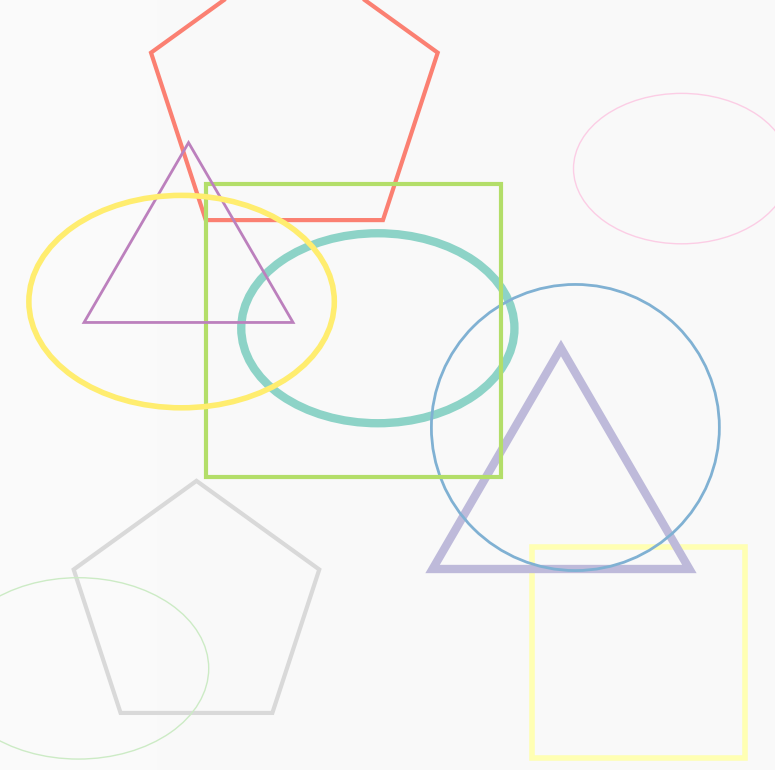[{"shape": "oval", "thickness": 3, "radius": 0.88, "center": [0.488, 0.574]}, {"shape": "square", "thickness": 2, "radius": 0.69, "center": [0.824, 0.153]}, {"shape": "triangle", "thickness": 3, "radius": 0.96, "center": [0.724, 0.357]}, {"shape": "pentagon", "thickness": 1.5, "radius": 0.97, "center": [0.38, 0.871]}, {"shape": "circle", "thickness": 1, "radius": 0.93, "center": [0.742, 0.445]}, {"shape": "square", "thickness": 1.5, "radius": 0.95, "center": [0.456, 0.57]}, {"shape": "oval", "thickness": 0.5, "radius": 0.7, "center": [0.88, 0.781]}, {"shape": "pentagon", "thickness": 1.5, "radius": 0.83, "center": [0.254, 0.209]}, {"shape": "triangle", "thickness": 1, "radius": 0.78, "center": [0.243, 0.659]}, {"shape": "oval", "thickness": 0.5, "radius": 0.84, "center": [0.101, 0.132]}, {"shape": "oval", "thickness": 2, "radius": 0.99, "center": [0.234, 0.608]}]